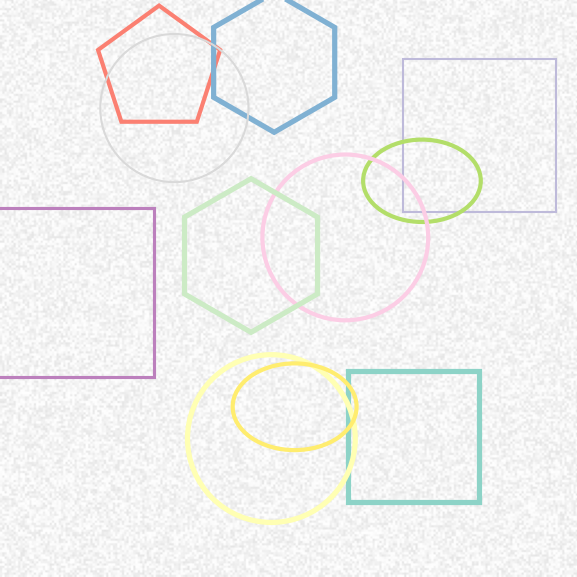[{"shape": "square", "thickness": 2.5, "radius": 0.57, "center": [0.716, 0.243]}, {"shape": "circle", "thickness": 2.5, "radius": 0.73, "center": [0.47, 0.24]}, {"shape": "square", "thickness": 1, "radius": 0.66, "center": [0.831, 0.764]}, {"shape": "pentagon", "thickness": 2, "radius": 0.56, "center": [0.275, 0.878]}, {"shape": "hexagon", "thickness": 2.5, "radius": 0.61, "center": [0.475, 0.891]}, {"shape": "oval", "thickness": 2, "radius": 0.51, "center": [0.731, 0.686]}, {"shape": "circle", "thickness": 2, "radius": 0.72, "center": [0.598, 0.588]}, {"shape": "circle", "thickness": 1, "radius": 0.64, "center": [0.302, 0.812]}, {"shape": "square", "thickness": 1.5, "radius": 0.73, "center": [0.121, 0.492]}, {"shape": "hexagon", "thickness": 2.5, "radius": 0.66, "center": [0.435, 0.557]}, {"shape": "oval", "thickness": 2, "radius": 0.54, "center": [0.51, 0.295]}]